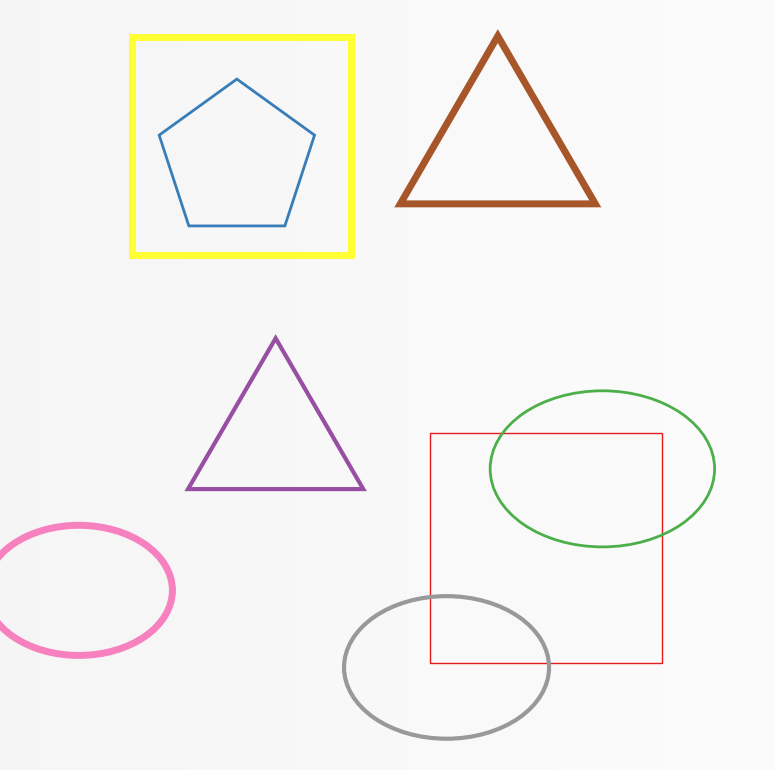[{"shape": "square", "thickness": 0.5, "radius": 0.75, "center": [0.705, 0.288]}, {"shape": "pentagon", "thickness": 1, "radius": 0.53, "center": [0.306, 0.792]}, {"shape": "oval", "thickness": 1, "radius": 0.72, "center": [0.777, 0.391]}, {"shape": "triangle", "thickness": 1.5, "radius": 0.65, "center": [0.356, 0.43]}, {"shape": "square", "thickness": 2.5, "radius": 0.71, "center": [0.312, 0.81]}, {"shape": "triangle", "thickness": 2.5, "radius": 0.73, "center": [0.642, 0.808]}, {"shape": "oval", "thickness": 2.5, "radius": 0.6, "center": [0.102, 0.233]}, {"shape": "oval", "thickness": 1.5, "radius": 0.66, "center": [0.576, 0.133]}]